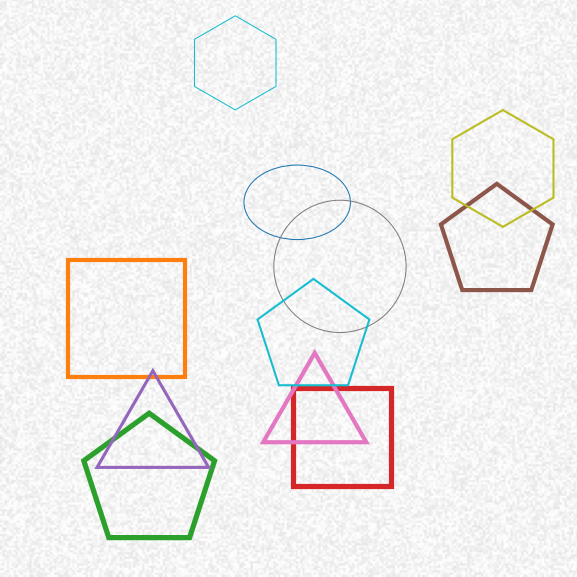[{"shape": "oval", "thickness": 0.5, "radius": 0.46, "center": [0.515, 0.649]}, {"shape": "square", "thickness": 2, "radius": 0.51, "center": [0.219, 0.447]}, {"shape": "pentagon", "thickness": 2.5, "radius": 0.6, "center": [0.258, 0.165]}, {"shape": "square", "thickness": 2.5, "radius": 0.42, "center": [0.592, 0.242]}, {"shape": "triangle", "thickness": 1.5, "radius": 0.56, "center": [0.265, 0.246]}, {"shape": "pentagon", "thickness": 2, "radius": 0.51, "center": [0.86, 0.579]}, {"shape": "triangle", "thickness": 2, "radius": 0.52, "center": [0.545, 0.285]}, {"shape": "circle", "thickness": 0.5, "radius": 0.57, "center": [0.589, 0.538]}, {"shape": "hexagon", "thickness": 1, "radius": 0.51, "center": [0.871, 0.707]}, {"shape": "pentagon", "thickness": 1, "radius": 0.51, "center": [0.543, 0.414]}, {"shape": "hexagon", "thickness": 0.5, "radius": 0.41, "center": [0.407, 0.89]}]